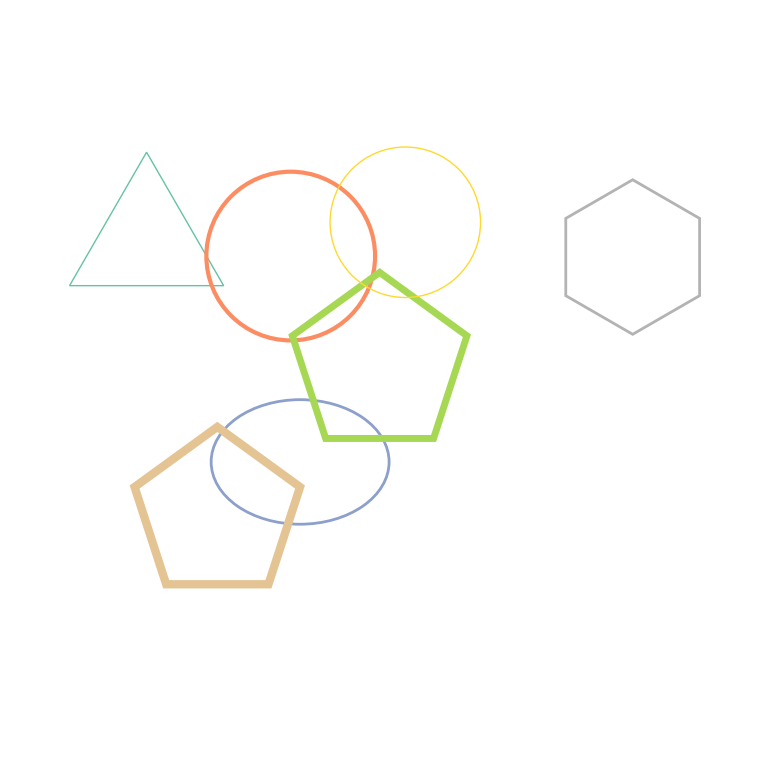[{"shape": "triangle", "thickness": 0.5, "radius": 0.58, "center": [0.19, 0.687]}, {"shape": "circle", "thickness": 1.5, "radius": 0.55, "center": [0.378, 0.667]}, {"shape": "oval", "thickness": 1, "radius": 0.58, "center": [0.39, 0.4]}, {"shape": "pentagon", "thickness": 2.5, "radius": 0.6, "center": [0.493, 0.527]}, {"shape": "circle", "thickness": 0.5, "radius": 0.49, "center": [0.526, 0.711]}, {"shape": "pentagon", "thickness": 3, "radius": 0.56, "center": [0.282, 0.333]}, {"shape": "hexagon", "thickness": 1, "radius": 0.5, "center": [0.822, 0.666]}]